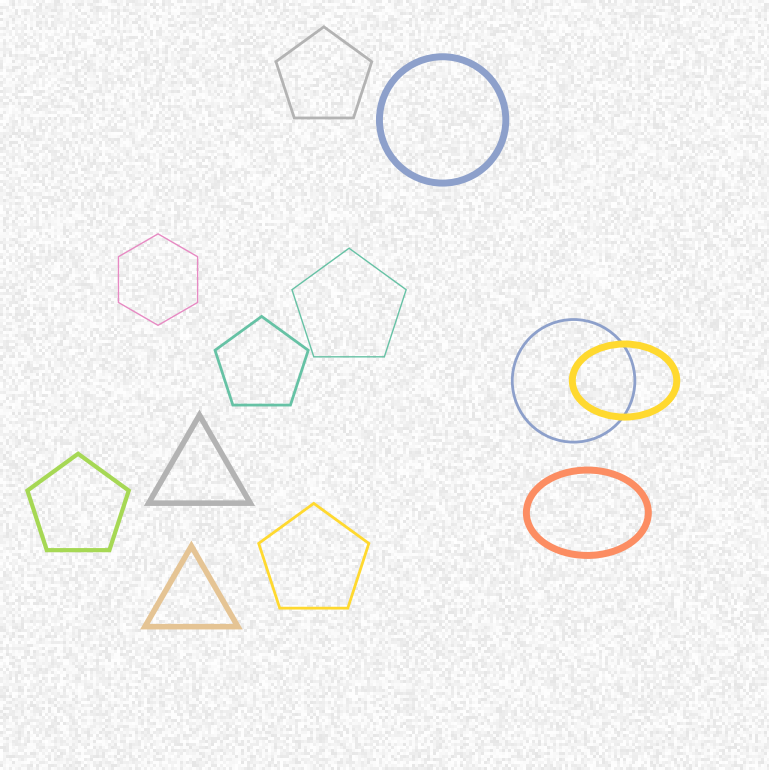[{"shape": "pentagon", "thickness": 1, "radius": 0.32, "center": [0.34, 0.525]}, {"shape": "pentagon", "thickness": 0.5, "radius": 0.39, "center": [0.453, 0.6]}, {"shape": "oval", "thickness": 2.5, "radius": 0.4, "center": [0.763, 0.334]}, {"shape": "circle", "thickness": 2.5, "radius": 0.41, "center": [0.575, 0.844]}, {"shape": "circle", "thickness": 1, "radius": 0.4, "center": [0.745, 0.505]}, {"shape": "hexagon", "thickness": 0.5, "radius": 0.3, "center": [0.205, 0.637]}, {"shape": "pentagon", "thickness": 1.5, "radius": 0.35, "center": [0.101, 0.341]}, {"shape": "oval", "thickness": 2.5, "radius": 0.34, "center": [0.811, 0.506]}, {"shape": "pentagon", "thickness": 1, "radius": 0.38, "center": [0.407, 0.271]}, {"shape": "triangle", "thickness": 2, "radius": 0.35, "center": [0.249, 0.221]}, {"shape": "pentagon", "thickness": 1, "radius": 0.33, "center": [0.421, 0.9]}, {"shape": "triangle", "thickness": 2, "radius": 0.38, "center": [0.259, 0.385]}]